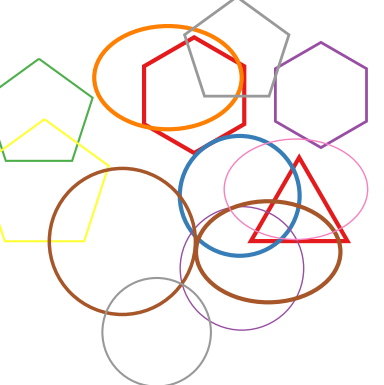[{"shape": "hexagon", "thickness": 3, "radius": 0.75, "center": [0.504, 0.753]}, {"shape": "triangle", "thickness": 3, "radius": 0.72, "center": [0.777, 0.446]}, {"shape": "circle", "thickness": 3, "radius": 0.78, "center": [0.623, 0.491]}, {"shape": "pentagon", "thickness": 1.5, "radius": 0.73, "center": [0.101, 0.701]}, {"shape": "hexagon", "thickness": 2, "radius": 0.68, "center": [0.834, 0.753]}, {"shape": "circle", "thickness": 1, "radius": 0.8, "center": [0.628, 0.303]}, {"shape": "oval", "thickness": 3, "radius": 0.96, "center": [0.436, 0.798]}, {"shape": "pentagon", "thickness": 1.5, "radius": 0.88, "center": [0.116, 0.515]}, {"shape": "circle", "thickness": 2.5, "radius": 0.95, "center": [0.318, 0.373]}, {"shape": "oval", "thickness": 3, "radius": 0.94, "center": [0.697, 0.346]}, {"shape": "oval", "thickness": 1, "radius": 0.93, "center": [0.769, 0.508]}, {"shape": "pentagon", "thickness": 2, "radius": 0.71, "center": [0.615, 0.866]}, {"shape": "circle", "thickness": 1.5, "radius": 0.7, "center": [0.407, 0.137]}]